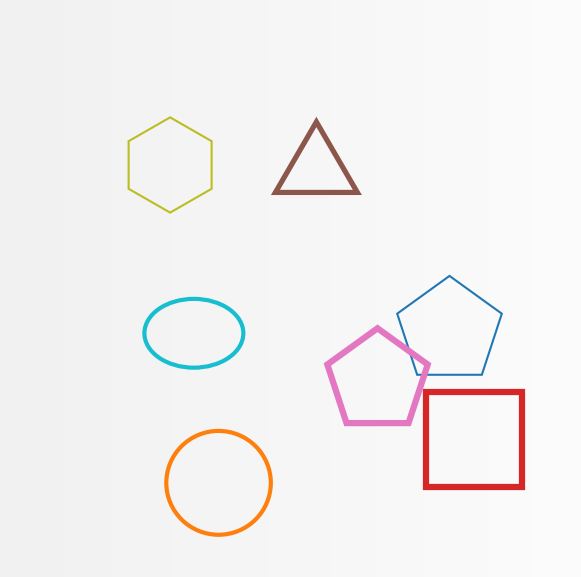[{"shape": "pentagon", "thickness": 1, "radius": 0.47, "center": [0.773, 0.427]}, {"shape": "circle", "thickness": 2, "radius": 0.45, "center": [0.376, 0.163]}, {"shape": "square", "thickness": 3, "radius": 0.41, "center": [0.816, 0.238]}, {"shape": "triangle", "thickness": 2.5, "radius": 0.41, "center": [0.544, 0.707]}, {"shape": "pentagon", "thickness": 3, "radius": 0.45, "center": [0.65, 0.34]}, {"shape": "hexagon", "thickness": 1, "radius": 0.41, "center": [0.293, 0.713]}, {"shape": "oval", "thickness": 2, "radius": 0.43, "center": [0.334, 0.422]}]